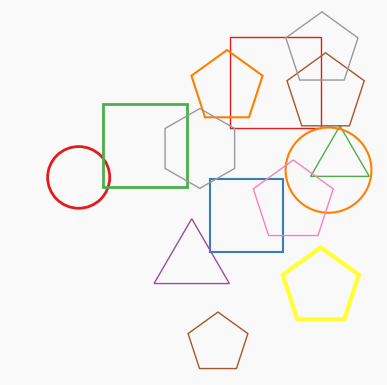[{"shape": "circle", "thickness": 2, "radius": 0.4, "center": [0.203, 0.539]}, {"shape": "square", "thickness": 1, "radius": 0.59, "center": [0.711, 0.787]}, {"shape": "square", "thickness": 1.5, "radius": 0.47, "center": [0.636, 0.439]}, {"shape": "square", "thickness": 2, "radius": 0.54, "center": [0.373, 0.623]}, {"shape": "triangle", "thickness": 1, "radius": 0.44, "center": [0.877, 0.586]}, {"shape": "triangle", "thickness": 1, "radius": 0.56, "center": [0.495, 0.32]}, {"shape": "circle", "thickness": 1.5, "radius": 0.55, "center": [0.848, 0.558]}, {"shape": "pentagon", "thickness": 1.5, "radius": 0.48, "center": [0.586, 0.773]}, {"shape": "pentagon", "thickness": 3, "radius": 0.52, "center": [0.828, 0.254]}, {"shape": "pentagon", "thickness": 1, "radius": 0.52, "center": [0.84, 0.758]}, {"shape": "pentagon", "thickness": 1, "radius": 0.41, "center": [0.563, 0.108]}, {"shape": "pentagon", "thickness": 1, "radius": 0.54, "center": [0.757, 0.476]}, {"shape": "pentagon", "thickness": 1, "radius": 0.49, "center": [0.831, 0.871]}, {"shape": "hexagon", "thickness": 1, "radius": 0.52, "center": [0.516, 0.614]}]